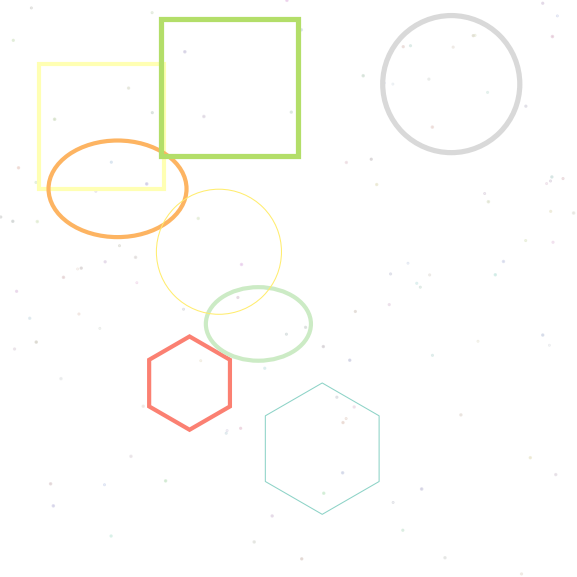[{"shape": "hexagon", "thickness": 0.5, "radius": 0.57, "center": [0.558, 0.222]}, {"shape": "square", "thickness": 2, "radius": 0.54, "center": [0.176, 0.78]}, {"shape": "hexagon", "thickness": 2, "radius": 0.4, "center": [0.328, 0.336]}, {"shape": "oval", "thickness": 2, "radius": 0.6, "center": [0.204, 0.672]}, {"shape": "square", "thickness": 2.5, "radius": 0.59, "center": [0.398, 0.848]}, {"shape": "circle", "thickness": 2.5, "radius": 0.59, "center": [0.781, 0.854]}, {"shape": "oval", "thickness": 2, "radius": 0.45, "center": [0.447, 0.438]}, {"shape": "circle", "thickness": 0.5, "radius": 0.54, "center": [0.379, 0.563]}]